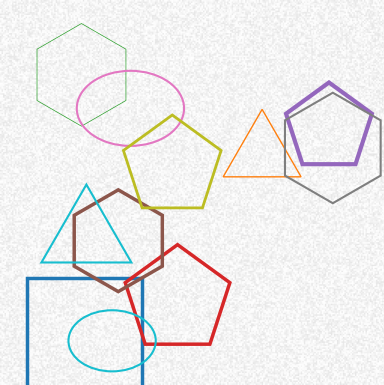[{"shape": "square", "thickness": 2.5, "radius": 0.75, "center": [0.219, 0.129]}, {"shape": "triangle", "thickness": 1, "radius": 0.58, "center": [0.681, 0.599]}, {"shape": "hexagon", "thickness": 0.5, "radius": 0.67, "center": [0.212, 0.806]}, {"shape": "pentagon", "thickness": 2.5, "radius": 0.71, "center": [0.461, 0.222]}, {"shape": "pentagon", "thickness": 3, "radius": 0.59, "center": [0.854, 0.668]}, {"shape": "hexagon", "thickness": 2.5, "radius": 0.66, "center": [0.307, 0.375]}, {"shape": "oval", "thickness": 1.5, "radius": 0.7, "center": [0.339, 0.719]}, {"shape": "hexagon", "thickness": 1.5, "radius": 0.72, "center": [0.864, 0.616]}, {"shape": "pentagon", "thickness": 2, "radius": 0.67, "center": [0.447, 0.568]}, {"shape": "triangle", "thickness": 1.5, "radius": 0.67, "center": [0.224, 0.386]}, {"shape": "oval", "thickness": 1.5, "radius": 0.57, "center": [0.291, 0.115]}]